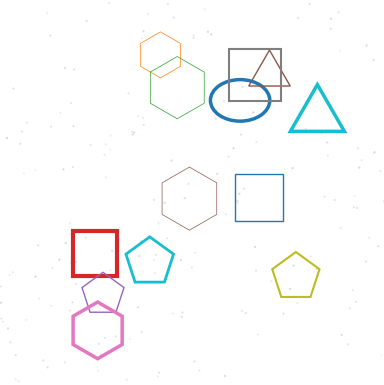[{"shape": "oval", "thickness": 2.5, "radius": 0.39, "center": [0.624, 0.739]}, {"shape": "square", "thickness": 1, "radius": 0.31, "center": [0.673, 0.486]}, {"shape": "hexagon", "thickness": 0.5, "radius": 0.3, "center": [0.417, 0.858]}, {"shape": "hexagon", "thickness": 0.5, "radius": 0.4, "center": [0.46, 0.772]}, {"shape": "square", "thickness": 3, "radius": 0.29, "center": [0.247, 0.343]}, {"shape": "pentagon", "thickness": 1, "radius": 0.29, "center": [0.268, 0.235]}, {"shape": "triangle", "thickness": 1, "radius": 0.31, "center": [0.7, 0.808]}, {"shape": "hexagon", "thickness": 0.5, "radius": 0.41, "center": [0.492, 0.484]}, {"shape": "hexagon", "thickness": 2.5, "radius": 0.37, "center": [0.254, 0.142]}, {"shape": "square", "thickness": 1.5, "radius": 0.33, "center": [0.662, 0.805]}, {"shape": "pentagon", "thickness": 1.5, "radius": 0.32, "center": [0.769, 0.281]}, {"shape": "triangle", "thickness": 2.5, "radius": 0.4, "center": [0.824, 0.699]}, {"shape": "pentagon", "thickness": 2, "radius": 0.32, "center": [0.389, 0.32]}]